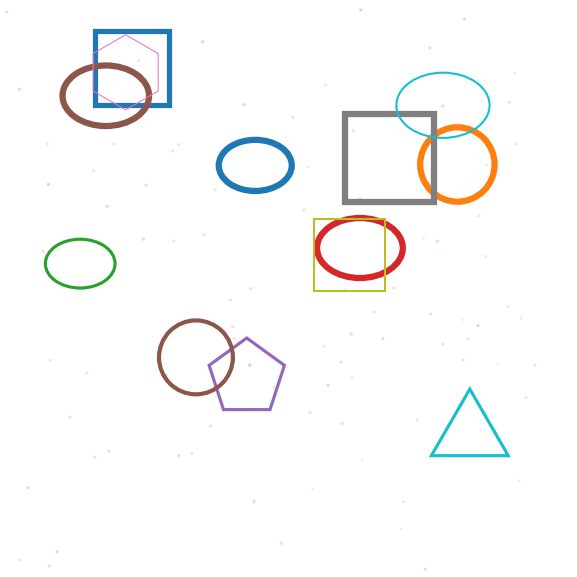[{"shape": "square", "thickness": 2.5, "radius": 0.32, "center": [0.229, 0.882]}, {"shape": "oval", "thickness": 3, "radius": 0.32, "center": [0.442, 0.713]}, {"shape": "circle", "thickness": 3, "radius": 0.32, "center": [0.792, 0.714]}, {"shape": "oval", "thickness": 1.5, "radius": 0.3, "center": [0.139, 0.543]}, {"shape": "oval", "thickness": 3, "radius": 0.37, "center": [0.623, 0.57]}, {"shape": "pentagon", "thickness": 1.5, "radius": 0.34, "center": [0.427, 0.345]}, {"shape": "circle", "thickness": 2, "radius": 0.32, "center": [0.339, 0.38]}, {"shape": "oval", "thickness": 3, "radius": 0.37, "center": [0.183, 0.833]}, {"shape": "hexagon", "thickness": 0.5, "radius": 0.32, "center": [0.218, 0.874]}, {"shape": "square", "thickness": 3, "radius": 0.38, "center": [0.674, 0.726]}, {"shape": "square", "thickness": 1, "radius": 0.31, "center": [0.605, 0.558]}, {"shape": "triangle", "thickness": 1.5, "radius": 0.38, "center": [0.814, 0.249]}, {"shape": "oval", "thickness": 1, "radius": 0.4, "center": [0.767, 0.817]}]